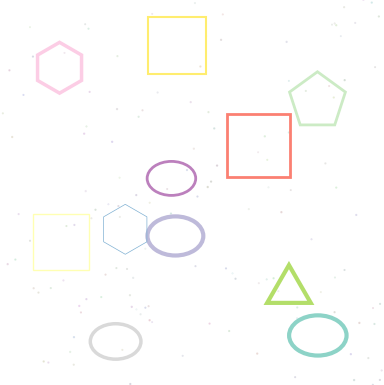[{"shape": "oval", "thickness": 3, "radius": 0.37, "center": [0.826, 0.129]}, {"shape": "square", "thickness": 1, "radius": 0.36, "center": [0.158, 0.371]}, {"shape": "oval", "thickness": 3, "radius": 0.36, "center": [0.456, 0.387]}, {"shape": "square", "thickness": 2, "radius": 0.41, "center": [0.671, 0.623]}, {"shape": "hexagon", "thickness": 0.5, "radius": 0.32, "center": [0.325, 0.404]}, {"shape": "triangle", "thickness": 3, "radius": 0.33, "center": [0.751, 0.246]}, {"shape": "hexagon", "thickness": 2.5, "radius": 0.33, "center": [0.155, 0.824]}, {"shape": "oval", "thickness": 2.5, "radius": 0.33, "center": [0.3, 0.113]}, {"shape": "oval", "thickness": 2, "radius": 0.32, "center": [0.445, 0.537]}, {"shape": "pentagon", "thickness": 2, "radius": 0.38, "center": [0.825, 0.737]}, {"shape": "square", "thickness": 1.5, "radius": 0.37, "center": [0.459, 0.882]}]